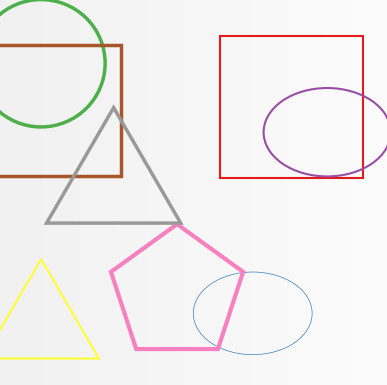[{"shape": "square", "thickness": 1.5, "radius": 0.92, "center": [0.751, 0.721]}, {"shape": "oval", "thickness": 0.5, "radius": 0.77, "center": [0.652, 0.186]}, {"shape": "circle", "thickness": 2.5, "radius": 0.83, "center": [0.106, 0.836]}, {"shape": "oval", "thickness": 1.5, "radius": 0.82, "center": [0.844, 0.657]}, {"shape": "triangle", "thickness": 1.5, "radius": 0.86, "center": [0.106, 0.155]}, {"shape": "square", "thickness": 2.5, "radius": 0.85, "center": [0.142, 0.714]}, {"shape": "pentagon", "thickness": 3, "radius": 0.9, "center": [0.457, 0.238]}, {"shape": "triangle", "thickness": 2.5, "radius": 1.0, "center": [0.293, 0.521]}]